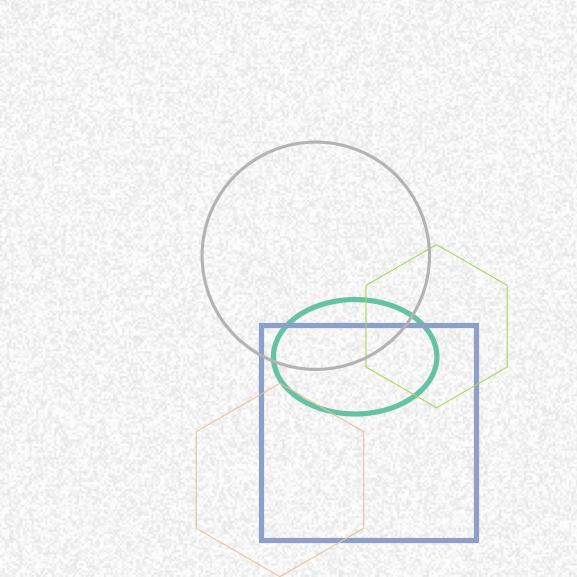[{"shape": "oval", "thickness": 2.5, "radius": 0.71, "center": [0.615, 0.381]}, {"shape": "square", "thickness": 2.5, "radius": 0.93, "center": [0.638, 0.25]}, {"shape": "hexagon", "thickness": 0.5, "radius": 0.71, "center": [0.756, 0.434]}, {"shape": "hexagon", "thickness": 0.5, "radius": 0.84, "center": [0.485, 0.168]}, {"shape": "circle", "thickness": 1.5, "radius": 0.98, "center": [0.547, 0.556]}]